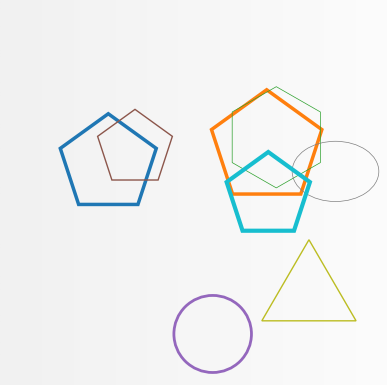[{"shape": "pentagon", "thickness": 2.5, "radius": 0.65, "center": [0.279, 0.574]}, {"shape": "pentagon", "thickness": 2.5, "radius": 0.75, "center": [0.688, 0.617]}, {"shape": "hexagon", "thickness": 0.5, "radius": 0.66, "center": [0.713, 0.643]}, {"shape": "circle", "thickness": 2, "radius": 0.5, "center": [0.549, 0.133]}, {"shape": "pentagon", "thickness": 1, "radius": 0.51, "center": [0.348, 0.615]}, {"shape": "oval", "thickness": 0.5, "radius": 0.56, "center": [0.866, 0.555]}, {"shape": "triangle", "thickness": 1, "radius": 0.7, "center": [0.797, 0.237]}, {"shape": "pentagon", "thickness": 3, "radius": 0.57, "center": [0.692, 0.492]}]